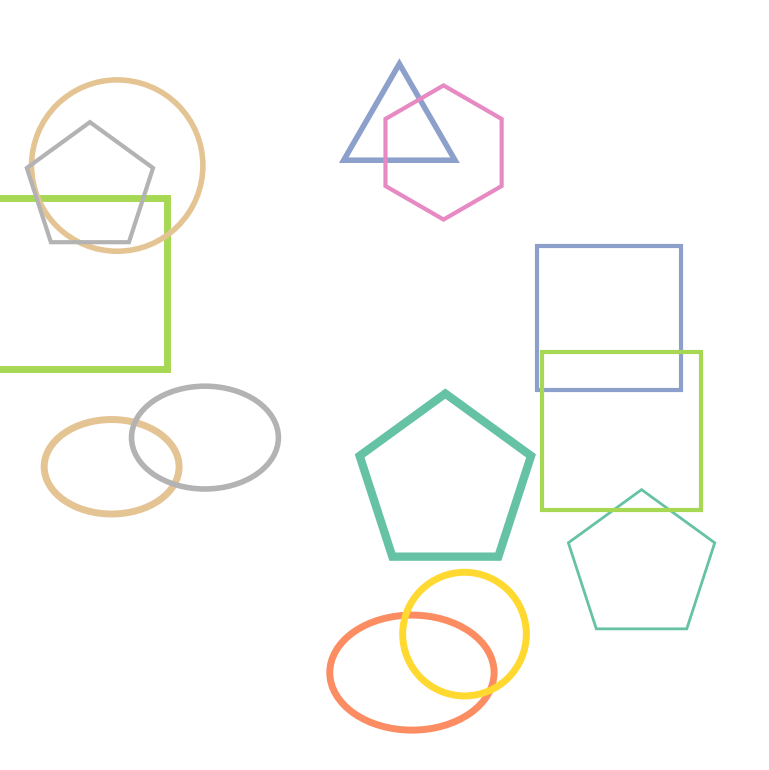[{"shape": "pentagon", "thickness": 3, "radius": 0.59, "center": [0.578, 0.372]}, {"shape": "pentagon", "thickness": 1, "radius": 0.5, "center": [0.833, 0.264]}, {"shape": "oval", "thickness": 2.5, "radius": 0.53, "center": [0.535, 0.126]}, {"shape": "square", "thickness": 1.5, "radius": 0.47, "center": [0.791, 0.587]}, {"shape": "triangle", "thickness": 2, "radius": 0.42, "center": [0.519, 0.834]}, {"shape": "hexagon", "thickness": 1.5, "radius": 0.44, "center": [0.576, 0.802]}, {"shape": "square", "thickness": 2.5, "radius": 0.55, "center": [0.106, 0.632]}, {"shape": "square", "thickness": 1.5, "radius": 0.52, "center": [0.807, 0.44]}, {"shape": "circle", "thickness": 2.5, "radius": 0.4, "center": [0.603, 0.176]}, {"shape": "oval", "thickness": 2.5, "radius": 0.44, "center": [0.145, 0.394]}, {"shape": "circle", "thickness": 2, "radius": 0.56, "center": [0.152, 0.785]}, {"shape": "pentagon", "thickness": 1.5, "radius": 0.43, "center": [0.117, 0.755]}, {"shape": "oval", "thickness": 2, "radius": 0.48, "center": [0.266, 0.432]}]